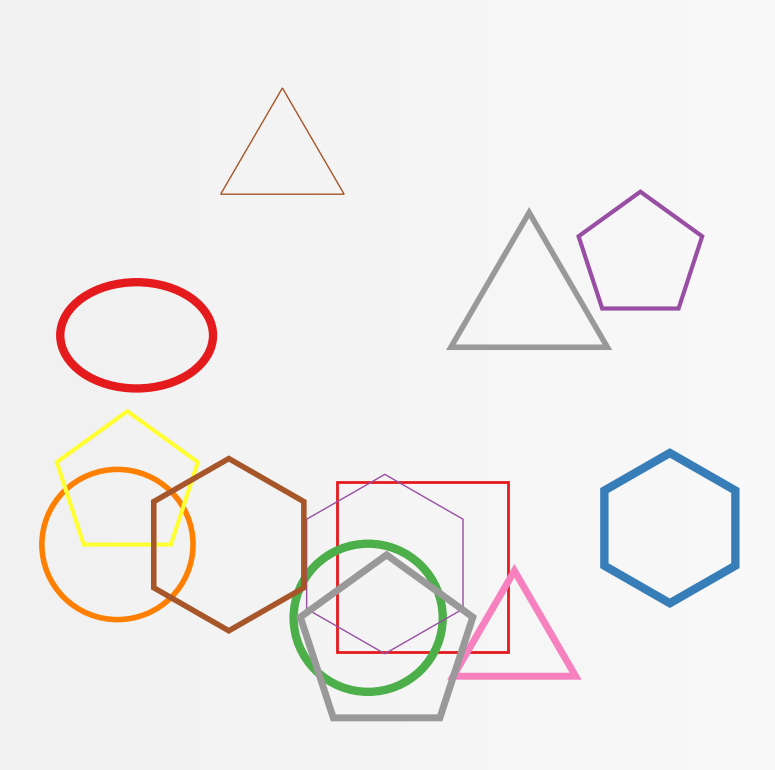[{"shape": "square", "thickness": 1, "radius": 0.55, "center": [0.545, 0.264]}, {"shape": "oval", "thickness": 3, "radius": 0.49, "center": [0.176, 0.565]}, {"shape": "hexagon", "thickness": 3, "radius": 0.49, "center": [0.864, 0.314]}, {"shape": "circle", "thickness": 3, "radius": 0.48, "center": [0.475, 0.198]}, {"shape": "hexagon", "thickness": 0.5, "radius": 0.58, "center": [0.497, 0.267]}, {"shape": "pentagon", "thickness": 1.5, "radius": 0.42, "center": [0.826, 0.667]}, {"shape": "circle", "thickness": 2, "radius": 0.49, "center": [0.152, 0.293]}, {"shape": "pentagon", "thickness": 1.5, "radius": 0.48, "center": [0.164, 0.37]}, {"shape": "triangle", "thickness": 0.5, "radius": 0.46, "center": [0.364, 0.794]}, {"shape": "hexagon", "thickness": 2, "radius": 0.56, "center": [0.295, 0.293]}, {"shape": "triangle", "thickness": 2.5, "radius": 0.46, "center": [0.664, 0.167]}, {"shape": "triangle", "thickness": 2, "radius": 0.58, "center": [0.683, 0.607]}, {"shape": "pentagon", "thickness": 2.5, "radius": 0.58, "center": [0.499, 0.162]}]